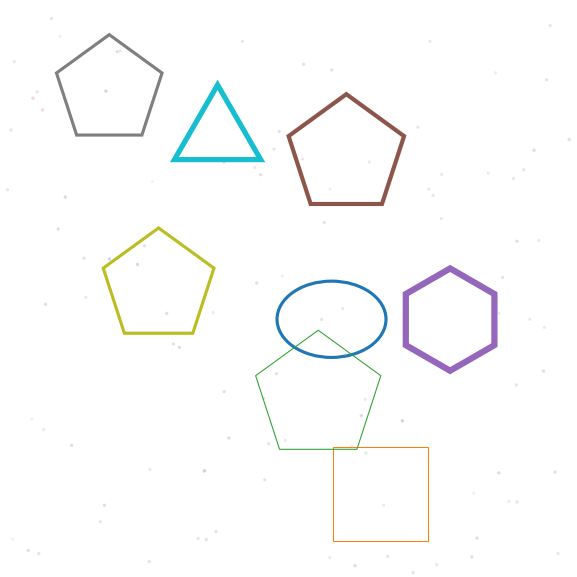[{"shape": "oval", "thickness": 1.5, "radius": 0.47, "center": [0.574, 0.446]}, {"shape": "square", "thickness": 0.5, "radius": 0.41, "center": [0.659, 0.144]}, {"shape": "pentagon", "thickness": 0.5, "radius": 0.57, "center": [0.551, 0.313]}, {"shape": "hexagon", "thickness": 3, "radius": 0.44, "center": [0.779, 0.446]}, {"shape": "pentagon", "thickness": 2, "radius": 0.53, "center": [0.6, 0.731]}, {"shape": "pentagon", "thickness": 1.5, "radius": 0.48, "center": [0.189, 0.843]}, {"shape": "pentagon", "thickness": 1.5, "radius": 0.5, "center": [0.275, 0.504]}, {"shape": "triangle", "thickness": 2.5, "radius": 0.43, "center": [0.377, 0.766]}]